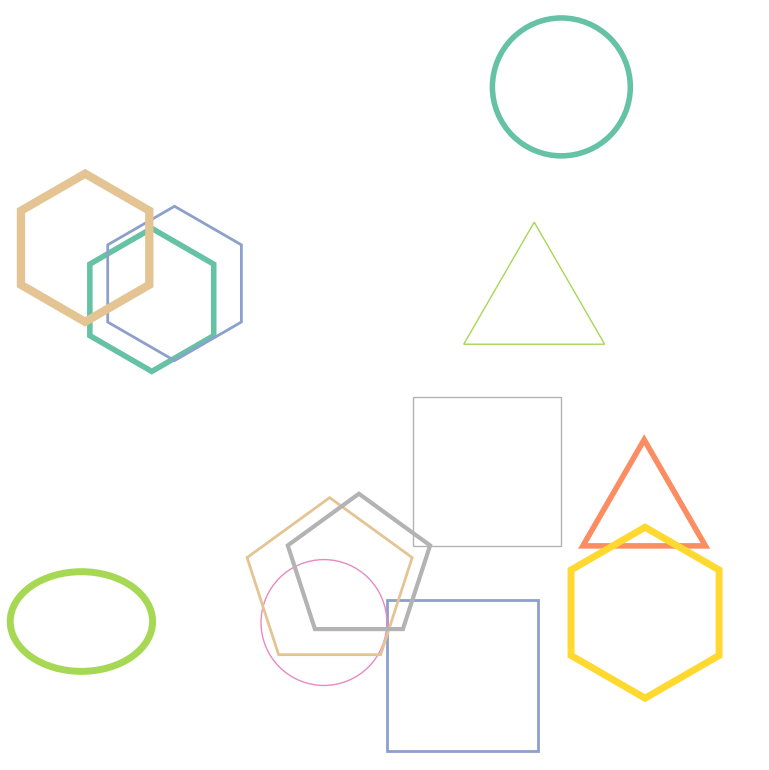[{"shape": "hexagon", "thickness": 2, "radius": 0.46, "center": [0.197, 0.611]}, {"shape": "circle", "thickness": 2, "radius": 0.45, "center": [0.729, 0.887]}, {"shape": "triangle", "thickness": 2, "radius": 0.46, "center": [0.837, 0.337]}, {"shape": "square", "thickness": 1, "radius": 0.49, "center": [0.601, 0.123]}, {"shape": "hexagon", "thickness": 1, "radius": 0.5, "center": [0.227, 0.632]}, {"shape": "circle", "thickness": 0.5, "radius": 0.41, "center": [0.421, 0.192]}, {"shape": "triangle", "thickness": 0.5, "radius": 0.53, "center": [0.694, 0.606]}, {"shape": "oval", "thickness": 2.5, "radius": 0.46, "center": [0.106, 0.193]}, {"shape": "hexagon", "thickness": 2.5, "radius": 0.56, "center": [0.838, 0.204]}, {"shape": "pentagon", "thickness": 1, "radius": 0.56, "center": [0.428, 0.241]}, {"shape": "hexagon", "thickness": 3, "radius": 0.48, "center": [0.111, 0.678]}, {"shape": "square", "thickness": 0.5, "radius": 0.48, "center": [0.633, 0.388]}, {"shape": "pentagon", "thickness": 1.5, "radius": 0.49, "center": [0.466, 0.262]}]